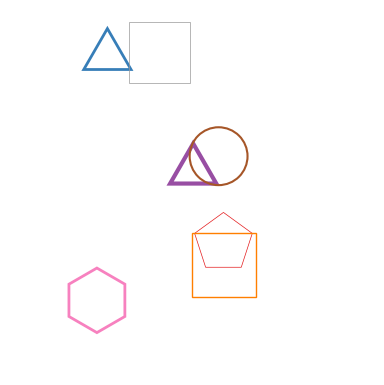[{"shape": "pentagon", "thickness": 0.5, "radius": 0.39, "center": [0.58, 0.37]}, {"shape": "triangle", "thickness": 2, "radius": 0.35, "center": [0.279, 0.855]}, {"shape": "triangle", "thickness": 3, "radius": 0.35, "center": [0.502, 0.558]}, {"shape": "square", "thickness": 1, "radius": 0.41, "center": [0.581, 0.311]}, {"shape": "circle", "thickness": 1.5, "radius": 0.38, "center": [0.568, 0.594]}, {"shape": "hexagon", "thickness": 2, "radius": 0.42, "center": [0.252, 0.22]}, {"shape": "square", "thickness": 0.5, "radius": 0.4, "center": [0.413, 0.864]}]